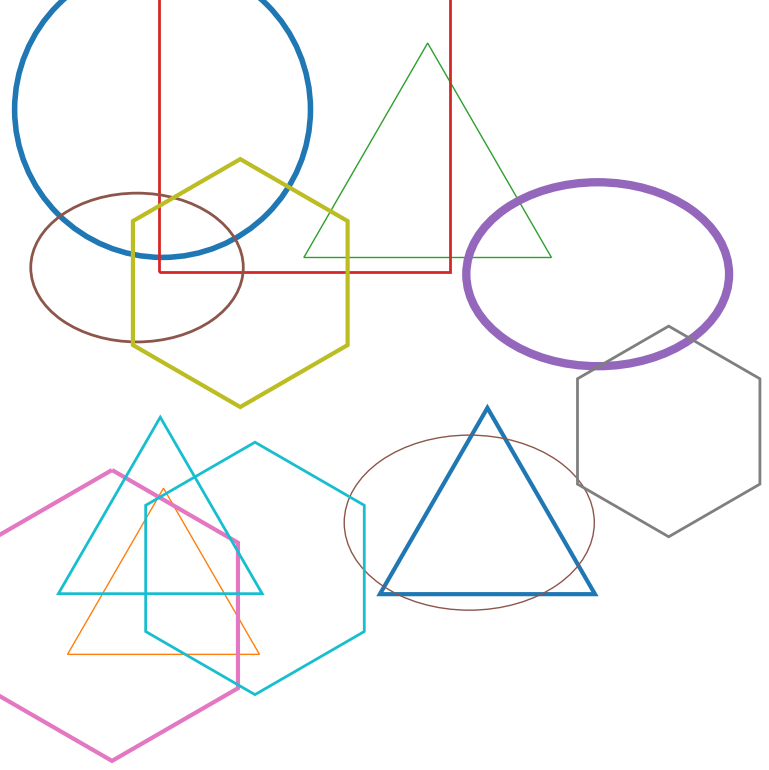[{"shape": "triangle", "thickness": 1.5, "radius": 0.81, "center": [0.633, 0.309]}, {"shape": "circle", "thickness": 2, "radius": 0.96, "center": [0.211, 0.858]}, {"shape": "triangle", "thickness": 0.5, "radius": 0.72, "center": [0.212, 0.222]}, {"shape": "triangle", "thickness": 0.5, "radius": 0.93, "center": [0.555, 0.758]}, {"shape": "square", "thickness": 1, "radius": 0.94, "center": [0.395, 0.835]}, {"shape": "oval", "thickness": 3, "radius": 0.85, "center": [0.776, 0.644]}, {"shape": "oval", "thickness": 0.5, "radius": 0.81, "center": [0.609, 0.321]}, {"shape": "oval", "thickness": 1, "radius": 0.69, "center": [0.178, 0.653]}, {"shape": "hexagon", "thickness": 1.5, "radius": 0.94, "center": [0.145, 0.201]}, {"shape": "hexagon", "thickness": 1, "radius": 0.68, "center": [0.868, 0.44]}, {"shape": "hexagon", "thickness": 1.5, "radius": 0.8, "center": [0.312, 0.632]}, {"shape": "hexagon", "thickness": 1, "radius": 0.82, "center": [0.331, 0.262]}, {"shape": "triangle", "thickness": 1, "radius": 0.76, "center": [0.208, 0.305]}]